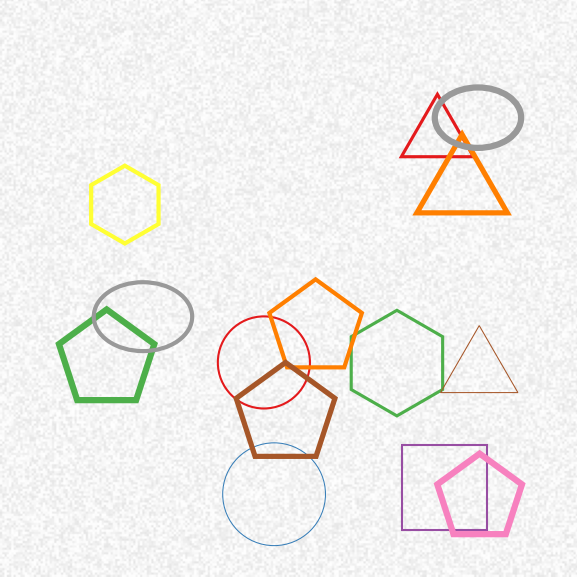[{"shape": "triangle", "thickness": 1.5, "radius": 0.36, "center": [0.757, 0.764]}, {"shape": "circle", "thickness": 1, "radius": 0.4, "center": [0.457, 0.372]}, {"shape": "circle", "thickness": 0.5, "radius": 0.44, "center": [0.475, 0.143]}, {"shape": "hexagon", "thickness": 1.5, "radius": 0.46, "center": [0.687, 0.37]}, {"shape": "pentagon", "thickness": 3, "radius": 0.43, "center": [0.185, 0.376]}, {"shape": "square", "thickness": 1, "radius": 0.37, "center": [0.77, 0.155]}, {"shape": "triangle", "thickness": 2.5, "radius": 0.45, "center": [0.8, 0.676]}, {"shape": "pentagon", "thickness": 2, "radius": 0.42, "center": [0.547, 0.431]}, {"shape": "hexagon", "thickness": 2, "radius": 0.34, "center": [0.216, 0.645]}, {"shape": "pentagon", "thickness": 2.5, "radius": 0.45, "center": [0.494, 0.282]}, {"shape": "triangle", "thickness": 0.5, "radius": 0.39, "center": [0.83, 0.358]}, {"shape": "pentagon", "thickness": 3, "radius": 0.39, "center": [0.831, 0.137]}, {"shape": "oval", "thickness": 3, "radius": 0.37, "center": [0.828, 0.795]}, {"shape": "oval", "thickness": 2, "radius": 0.43, "center": [0.248, 0.451]}]